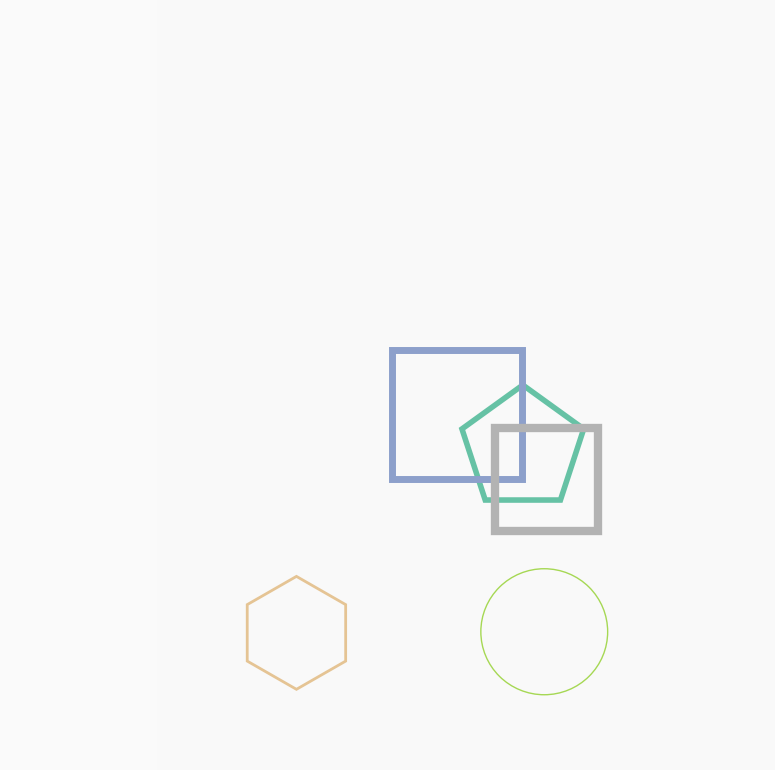[{"shape": "pentagon", "thickness": 2, "radius": 0.41, "center": [0.675, 0.417]}, {"shape": "square", "thickness": 2.5, "radius": 0.42, "center": [0.589, 0.461]}, {"shape": "circle", "thickness": 0.5, "radius": 0.41, "center": [0.702, 0.18]}, {"shape": "hexagon", "thickness": 1, "radius": 0.37, "center": [0.383, 0.178]}, {"shape": "square", "thickness": 3, "radius": 0.33, "center": [0.705, 0.377]}]